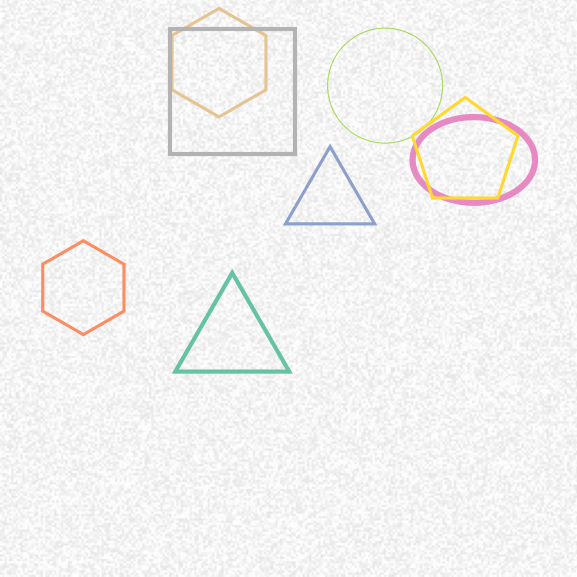[{"shape": "triangle", "thickness": 2, "radius": 0.57, "center": [0.402, 0.413]}, {"shape": "hexagon", "thickness": 1.5, "radius": 0.41, "center": [0.144, 0.501]}, {"shape": "triangle", "thickness": 1.5, "radius": 0.45, "center": [0.572, 0.656]}, {"shape": "oval", "thickness": 3, "radius": 0.53, "center": [0.821, 0.722]}, {"shape": "circle", "thickness": 0.5, "radius": 0.5, "center": [0.667, 0.851]}, {"shape": "pentagon", "thickness": 1.5, "radius": 0.48, "center": [0.805, 0.734]}, {"shape": "hexagon", "thickness": 1.5, "radius": 0.47, "center": [0.379, 0.891]}, {"shape": "square", "thickness": 2, "radius": 0.54, "center": [0.403, 0.84]}]